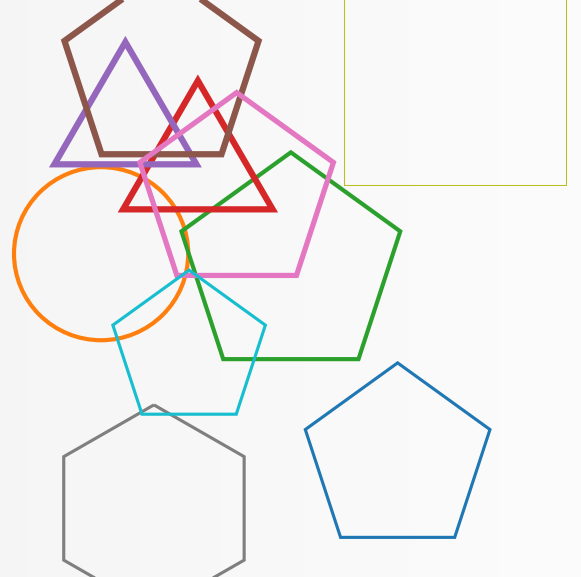[{"shape": "pentagon", "thickness": 1.5, "radius": 0.84, "center": [0.684, 0.204]}, {"shape": "circle", "thickness": 2, "radius": 0.75, "center": [0.174, 0.56]}, {"shape": "pentagon", "thickness": 2, "radius": 0.99, "center": [0.5, 0.537]}, {"shape": "triangle", "thickness": 3, "radius": 0.74, "center": [0.34, 0.711]}, {"shape": "triangle", "thickness": 3, "radius": 0.71, "center": [0.216, 0.785]}, {"shape": "pentagon", "thickness": 3, "radius": 0.88, "center": [0.278, 0.874]}, {"shape": "pentagon", "thickness": 2.5, "radius": 0.88, "center": [0.407, 0.664]}, {"shape": "hexagon", "thickness": 1.5, "radius": 0.9, "center": [0.265, 0.119]}, {"shape": "square", "thickness": 0.5, "radius": 0.95, "center": [0.783, 0.87]}, {"shape": "pentagon", "thickness": 1.5, "radius": 0.69, "center": [0.325, 0.393]}]